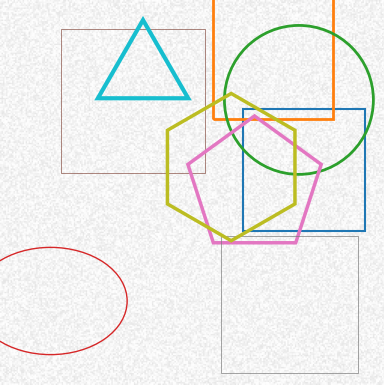[{"shape": "square", "thickness": 1.5, "radius": 0.8, "center": [0.789, 0.558]}, {"shape": "square", "thickness": 2, "radius": 0.78, "center": [0.71, 0.847]}, {"shape": "circle", "thickness": 2, "radius": 0.97, "center": [0.776, 0.741]}, {"shape": "oval", "thickness": 1, "radius": 0.99, "center": [0.131, 0.218]}, {"shape": "square", "thickness": 0.5, "radius": 0.93, "center": [0.345, 0.738]}, {"shape": "pentagon", "thickness": 2.5, "radius": 0.91, "center": [0.661, 0.517]}, {"shape": "square", "thickness": 0.5, "radius": 0.89, "center": [0.751, 0.208]}, {"shape": "hexagon", "thickness": 2.5, "radius": 0.96, "center": [0.601, 0.566]}, {"shape": "triangle", "thickness": 3, "radius": 0.68, "center": [0.371, 0.813]}]